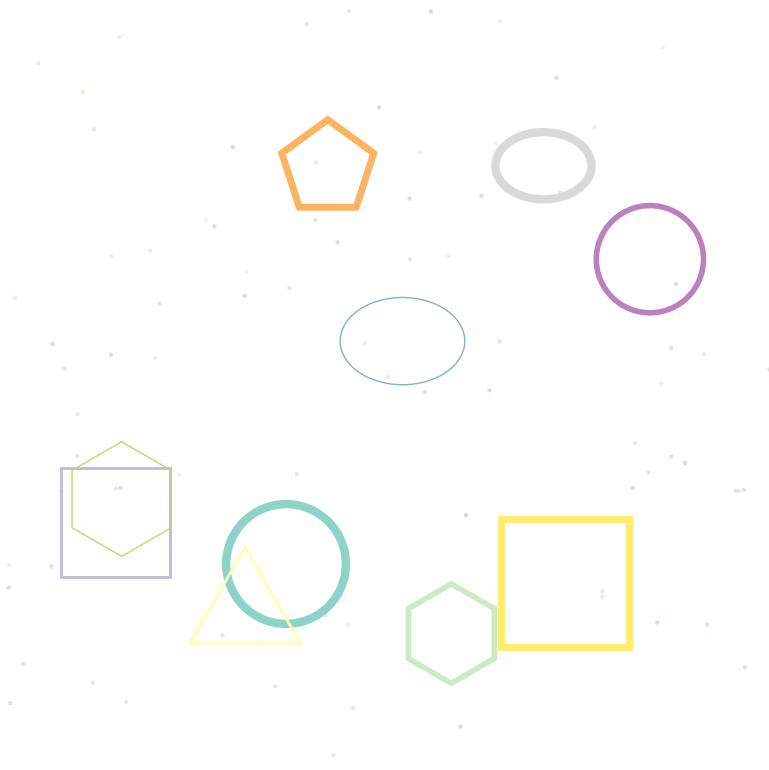[{"shape": "circle", "thickness": 3, "radius": 0.39, "center": [0.371, 0.268]}, {"shape": "triangle", "thickness": 1, "radius": 0.41, "center": [0.318, 0.206]}, {"shape": "square", "thickness": 1, "radius": 0.35, "center": [0.15, 0.321]}, {"shape": "oval", "thickness": 0.5, "radius": 0.4, "center": [0.523, 0.557]}, {"shape": "pentagon", "thickness": 2.5, "radius": 0.31, "center": [0.426, 0.782]}, {"shape": "hexagon", "thickness": 0.5, "radius": 0.37, "center": [0.158, 0.352]}, {"shape": "oval", "thickness": 3, "radius": 0.31, "center": [0.706, 0.785]}, {"shape": "circle", "thickness": 2, "radius": 0.35, "center": [0.844, 0.663]}, {"shape": "hexagon", "thickness": 2, "radius": 0.32, "center": [0.586, 0.177]}, {"shape": "square", "thickness": 2.5, "radius": 0.41, "center": [0.734, 0.243]}]